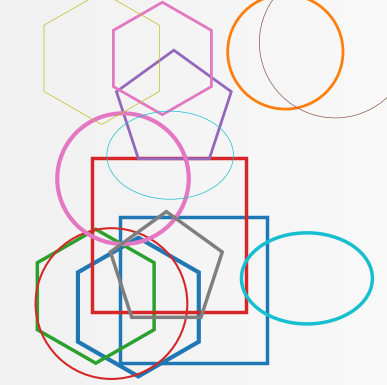[{"shape": "hexagon", "thickness": 3, "radius": 0.9, "center": [0.357, 0.202]}, {"shape": "square", "thickness": 2.5, "radius": 0.95, "center": [0.5, 0.247]}, {"shape": "circle", "thickness": 2, "radius": 0.74, "center": [0.736, 0.865]}, {"shape": "hexagon", "thickness": 2.5, "radius": 0.87, "center": [0.247, 0.231]}, {"shape": "square", "thickness": 2.5, "radius": 1.0, "center": [0.436, 0.39]}, {"shape": "circle", "thickness": 1.5, "radius": 0.98, "center": [0.288, 0.211]}, {"shape": "pentagon", "thickness": 2, "radius": 0.78, "center": [0.449, 0.714]}, {"shape": "circle", "thickness": 0.5, "radius": 0.98, "center": [0.865, 0.889]}, {"shape": "circle", "thickness": 3, "radius": 0.85, "center": [0.317, 0.536]}, {"shape": "hexagon", "thickness": 2, "radius": 0.73, "center": [0.419, 0.848]}, {"shape": "pentagon", "thickness": 2.5, "radius": 0.76, "center": [0.429, 0.299]}, {"shape": "hexagon", "thickness": 0.5, "radius": 0.86, "center": [0.262, 0.848]}, {"shape": "oval", "thickness": 0.5, "radius": 0.82, "center": [0.439, 0.597]}, {"shape": "oval", "thickness": 2.5, "radius": 0.85, "center": [0.792, 0.277]}]